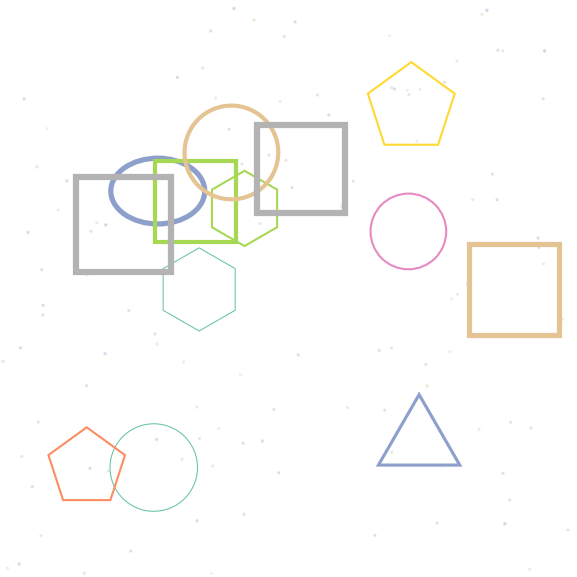[{"shape": "circle", "thickness": 0.5, "radius": 0.38, "center": [0.266, 0.19]}, {"shape": "hexagon", "thickness": 0.5, "radius": 0.36, "center": [0.345, 0.498]}, {"shape": "pentagon", "thickness": 1, "radius": 0.35, "center": [0.15, 0.19]}, {"shape": "triangle", "thickness": 1.5, "radius": 0.41, "center": [0.726, 0.234]}, {"shape": "oval", "thickness": 2.5, "radius": 0.41, "center": [0.273, 0.668]}, {"shape": "circle", "thickness": 1, "radius": 0.33, "center": [0.707, 0.598]}, {"shape": "square", "thickness": 2, "radius": 0.35, "center": [0.338, 0.65]}, {"shape": "hexagon", "thickness": 1, "radius": 0.33, "center": [0.423, 0.638]}, {"shape": "pentagon", "thickness": 1, "radius": 0.4, "center": [0.712, 0.813]}, {"shape": "circle", "thickness": 2, "radius": 0.41, "center": [0.401, 0.735]}, {"shape": "square", "thickness": 2.5, "radius": 0.39, "center": [0.89, 0.498]}, {"shape": "square", "thickness": 3, "radius": 0.38, "center": [0.522, 0.707]}, {"shape": "square", "thickness": 3, "radius": 0.41, "center": [0.214, 0.611]}]